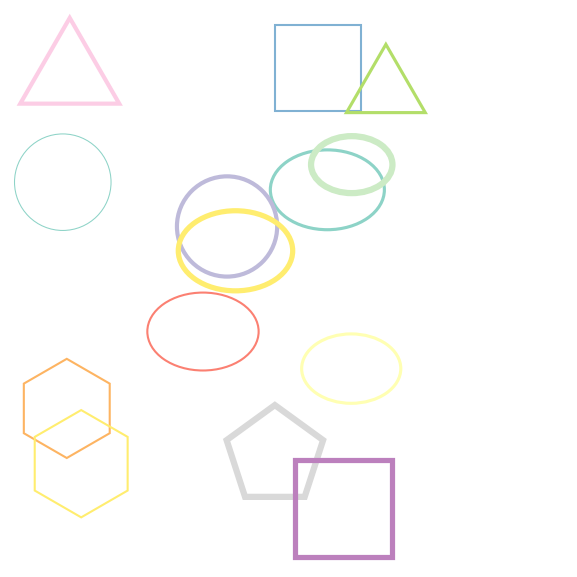[{"shape": "circle", "thickness": 0.5, "radius": 0.42, "center": [0.109, 0.684]}, {"shape": "oval", "thickness": 1.5, "radius": 0.49, "center": [0.567, 0.67]}, {"shape": "oval", "thickness": 1.5, "radius": 0.43, "center": [0.608, 0.361]}, {"shape": "circle", "thickness": 2, "radius": 0.43, "center": [0.393, 0.607]}, {"shape": "oval", "thickness": 1, "radius": 0.48, "center": [0.351, 0.425]}, {"shape": "square", "thickness": 1, "radius": 0.37, "center": [0.55, 0.881]}, {"shape": "hexagon", "thickness": 1, "radius": 0.43, "center": [0.116, 0.292]}, {"shape": "triangle", "thickness": 1.5, "radius": 0.39, "center": [0.668, 0.844]}, {"shape": "triangle", "thickness": 2, "radius": 0.49, "center": [0.121, 0.869]}, {"shape": "pentagon", "thickness": 3, "radius": 0.44, "center": [0.476, 0.21]}, {"shape": "square", "thickness": 2.5, "radius": 0.42, "center": [0.595, 0.119]}, {"shape": "oval", "thickness": 3, "radius": 0.35, "center": [0.609, 0.714]}, {"shape": "oval", "thickness": 2.5, "radius": 0.5, "center": [0.408, 0.565]}, {"shape": "hexagon", "thickness": 1, "radius": 0.46, "center": [0.141, 0.196]}]